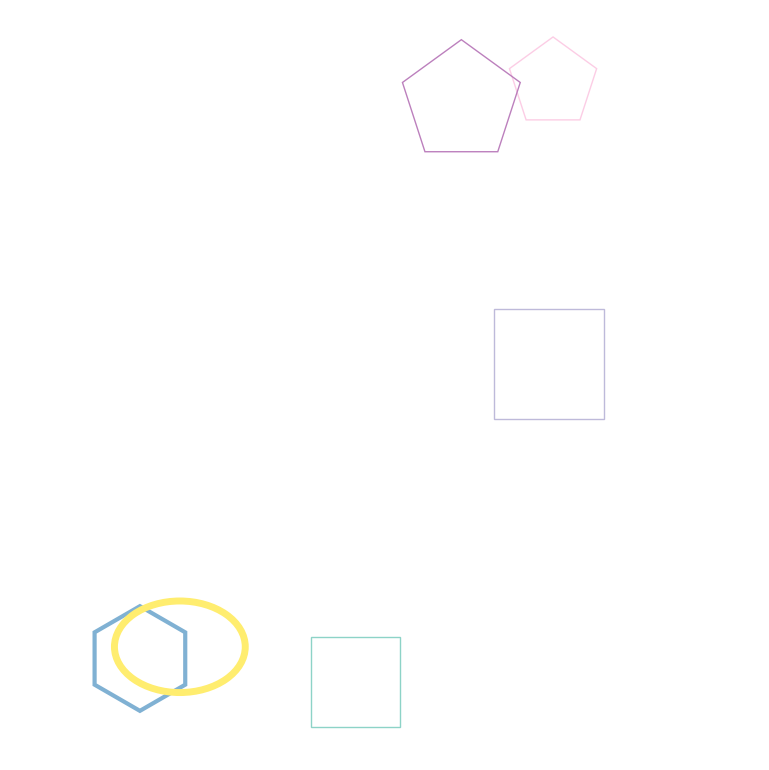[{"shape": "square", "thickness": 0.5, "radius": 0.29, "center": [0.462, 0.114]}, {"shape": "square", "thickness": 0.5, "radius": 0.36, "center": [0.713, 0.527]}, {"shape": "hexagon", "thickness": 1.5, "radius": 0.34, "center": [0.182, 0.145]}, {"shape": "pentagon", "thickness": 0.5, "radius": 0.3, "center": [0.718, 0.892]}, {"shape": "pentagon", "thickness": 0.5, "radius": 0.4, "center": [0.599, 0.868]}, {"shape": "oval", "thickness": 2.5, "radius": 0.42, "center": [0.234, 0.16]}]